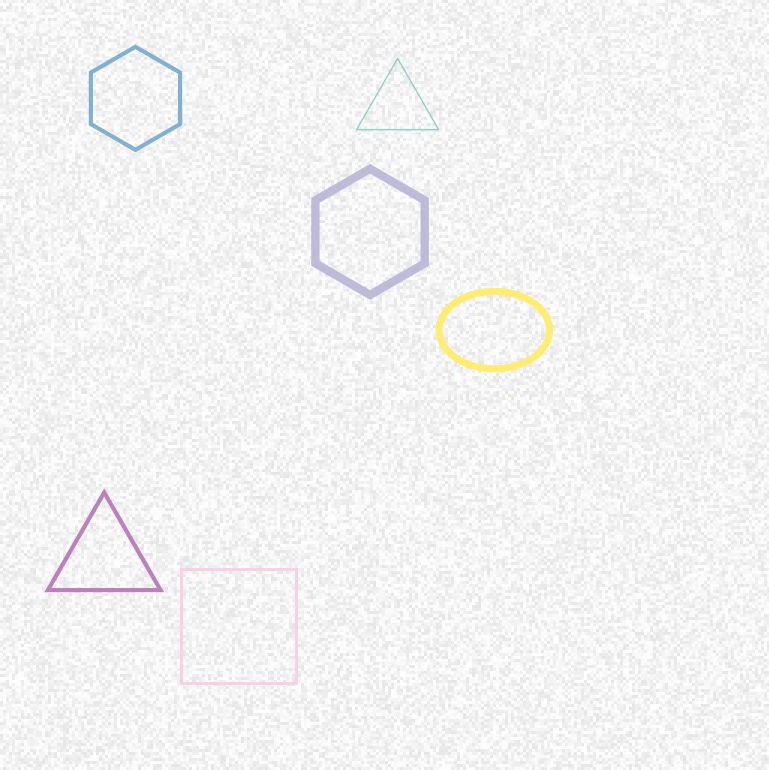[{"shape": "triangle", "thickness": 0.5, "radius": 0.31, "center": [0.516, 0.862]}, {"shape": "hexagon", "thickness": 3, "radius": 0.41, "center": [0.481, 0.699]}, {"shape": "hexagon", "thickness": 1.5, "radius": 0.33, "center": [0.176, 0.872]}, {"shape": "square", "thickness": 1, "radius": 0.37, "center": [0.31, 0.187]}, {"shape": "triangle", "thickness": 1.5, "radius": 0.42, "center": [0.135, 0.276]}, {"shape": "oval", "thickness": 2.5, "radius": 0.36, "center": [0.642, 0.571]}]